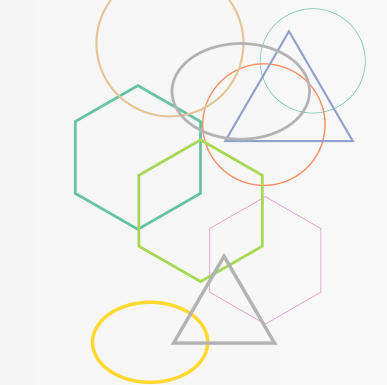[{"shape": "hexagon", "thickness": 2, "radius": 0.93, "center": [0.356, 0.591]}, {"shape": "circle", "thickness": 0.5, "radius": 0.68, "center": [0.807, 0.842]}, {"shape": "circle", "thickness": 1, "radius": 0.79, "center": [0.681, 0.676]}, {"shape": "triangle", "thickness": 1.5, "radius": 0.95, "center": [0.746, 0.729]}, {"shape": "hexagon", "thickness": 0.5, "radius": 0.83, "center": [0.685, 0.324]}, {"shape": "hexagon", "thickness": 2, "radius": 0.92, "center": [0.518, 0.453]}, {"shape": "oval", "thickness": 2.5, "radius": 0.74, "center": [0.387, 0.111]}, {"shape": "circle", "thickness": 1.5, "radius": 0.95, "center": [0.439, 0.887]}, {"shape": "oval", "thickness": 2, "radius": 0.89, "center": [0.621, 0.763]}, {"shape": "triangle", "thickness": 2.5, "radius": 0.75, "center": [0.578, 0.184]}]